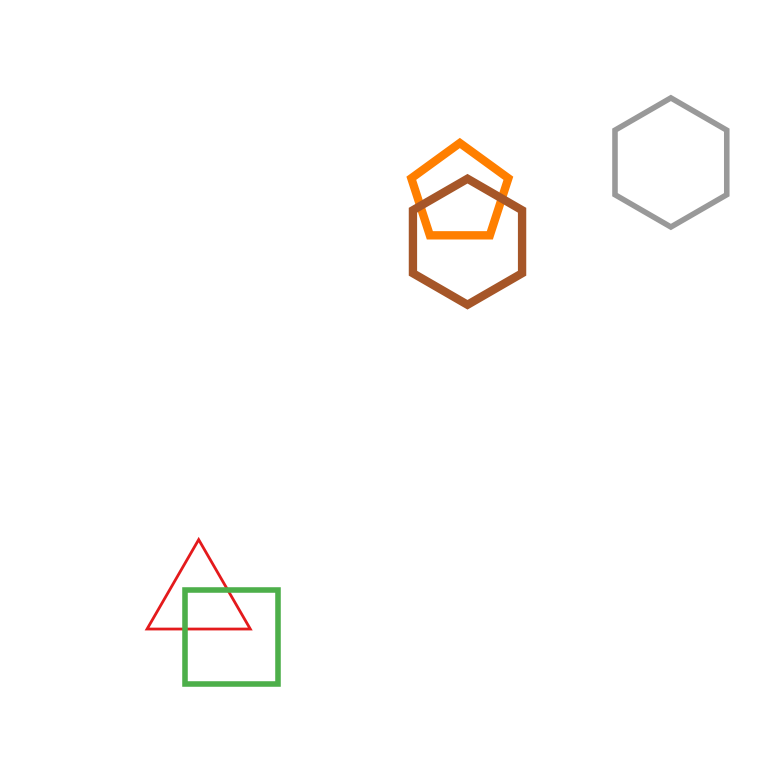[{"shape": "triangle", "thickness": 1, "radius": 0.39, "center": [0.258, 0.222]}, {"shape": "square", "thickness": 2, "radius": 0.3, "center": [0.301, 0.173]}, {"shape": "pentagon", "thickness": 3, "radius": 0.33, "center": [0.597, 0.748]}, {"shape": "hexagon", "thickness": 3, "radius": 0.41, "center": [0.607, 0.686]}, {"shape": "hexagon", "thickness": 2, "radius": 0.42, "center": [0.871, 0.789]}]